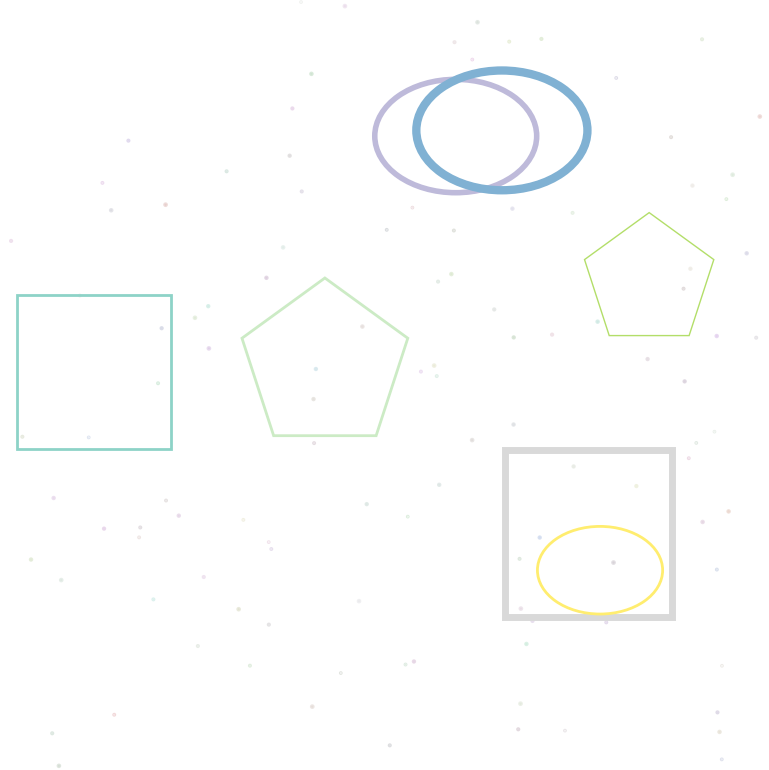[{"shape": "square", "thickness": 1, "radius": 0.5, "center": [0.122, 0.517]}, {"shape": "oval", "thickness": 2, "radius": 0.53, "center": [0.592, 0.823]}, {"shape": "oval", "thickness": 3, "radius": 0.56, "center": [0.652, 0.831]}, {"shape": "pentagon", "thickness": 0.5, "radius": 0.44, "center": [0.843, 0.636]}, {"shape": "square", "thickness": 2.5, "radius": 0.54, "center": [0.764, 0.307]}, {"shape": "pentagon", "thickness": 1, "radius": 0.57, "center": [0.422, 0.526]}, {"shape": "oval", "thickness": 1, "radius": 0.41, "center": [0.779, 0.259]}]